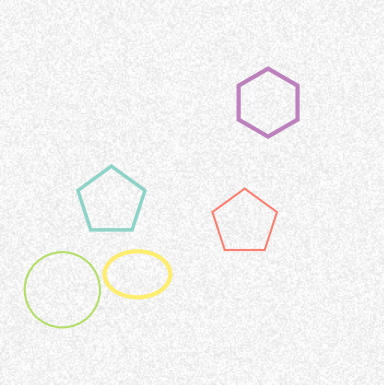[{"shape": "pentagon", "thickness": 2.5, "radius": 0.46, "center": [0.289, 0.477]}, {"shape": "pentagon", "thickness": 1.5, "radius": 0.44, "center": [0.636, 0.422]}, {"shape": "circle", "thickness": 1.5, "radius": 0.49, "center": [0.162, 0.247]}, {"shape": "hexagon", "thickness": 3, "radius": 0.44, "center": [0.696, 0.733]}, {"shape": "oval", "thickness": 3, "radius": 0.43, "center": [0.357, 0.288]}]